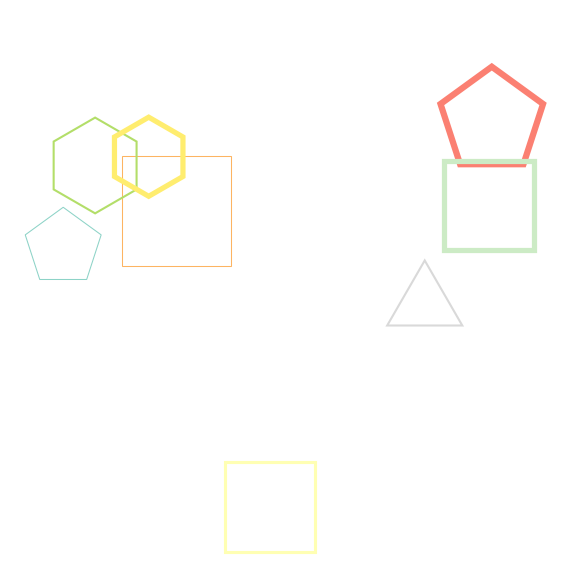[{"shape": "pentagon", "thickness": 0.5, "radius": 0.35, "center": [0.109, 0.571]}, {"shape": "square", "thickness": 1.5, "radius": 0.39, "center": [0.467, 0.121]}, {"shape": "pentagon", "thickness": 3, "radius": 0.47, "center": [0.852, 0.79]}, {"shape": "square", "thickness": 0.5, "radius": 0.47, "center": [0.305, 0.633]}, {"shape": "hexagon", "thickness": 1, "radius": 0.41, "center": [0.165, 0.713]}, {"shape": "triangle", "thickness": 1, "radius": 0.38, "center": [0.735, 0.473]}, {"shape": "square", "thickness": 2.5, "radius": 0.39, "center": [0.847, 0.644]}, {"shape": "hexagon", "thickness": 2.5, "radius": 0.34, "center": [0.257, 0.728]}]